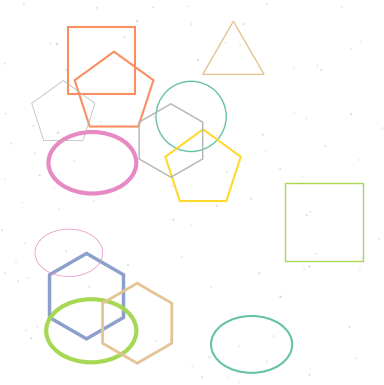[{"shape": "oval", "thickness": 1.5, "radius": 0.53, "center": [0.654, 0.105]}, {"shape": "circle", "thickness": 1, "radius": 0.46, "center": [0.496, 0.698]}, {"shape": "square", "thickness": 1.5, "radius": 0.44, "center": [0.263, 0.843]}, {"shape": "pentagon", "thickness": 1.5, "radius": 0.54, "center": [0.296, 0.758]}, {"shape": "hexagon", "thickness": 2.5, "radius": 0.55, "center": [0.225, 0.231]}, {"shape": "oval", "thickness": 3, "radius": 0.57, "center": [0.24, 0.577]}, {"shape": "oval", "thickness": 0.5, "radius": 0.44, "center": [0.179, 0.343]}, {"shape": "square", "thickness": 1, "radius": 0.51, "center": [0.842, 0.423]}, {"shape": "oval", "thickness": 3, "radius": 0.59, "center": [0.237, 0.141]}, {"shape": "pentagon", "thickness": 1.5, "radius": 0.51, "center": [0.527, 0.561]}, {"shape": "triangle", "thickness": 1, "radius": 0.46, "center": [0.606, 0.853]}, {"shape": "hexagon", "thickness": 2, "radius": 0.52, "center": [0.356, 0.16]}, {"shape": "pentagon", "thickness": 0.5, "radius": 0.43, "center": [0.164, 0.705]}, {"shape": "hexagon", "thickness": 1, "radius": 0.48, "center": [0.444, 0.635]}]